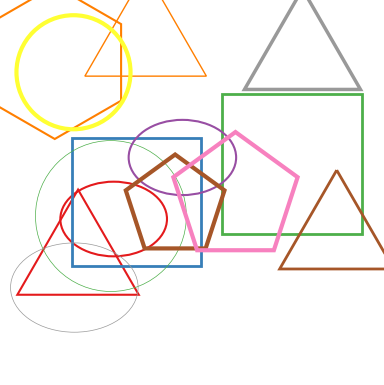[{"shape": "oval", "thickness": 1.5, "radius": 0.69, "center": [0.295, 0.431]}, {"shape": "triangle", "thickness": 1.5, "radius": 0.91, "center": [0.203, 0.325]}, {"shape": "square", "thickness": 2, "radius": 0.83, "center": [0.355, 0.476]}, {"shape": "circle", "thickness": 0.5, "radius": 0.98, "center": [0.288, 0.439]}, {"shape": "square", "thickness": 2, "radius": 0.91, "center": [0.759, 0.573]}, {"shape": "oval", "thickness": 1.5, "radius": 0.7, "center": [0.474, 0.591]}, {"shape": "hexagon", "thickness": 1.5, "radius": 0.99, "center": [0.142, 0.838]}, {"shape": "triangle", "thickness": 1, "radius": 0.91, "center": [0.378, 0.893]}, {"shape": "circle", "thickness": 3, "radius": 0.74, "center": [0.191, 0.812]}, {"shape": "triangle", "thickness": 2, "radius": 0.86, "center": [0.875, 0.387]}, {"shape": "pentagon", "thickness": 3, "radius": 0.67, "center": [0.455, 0.464]}, {"shape": "pentagon", "thickness": 3, "radius": 0.85, "center": [0.612, 0.487]}, {"shape": "triangle", "thickness": 2.5, "radius": 0.87, "center": [0.786, 0.855]}, {"shape": "oval", "thickness": 0.5, "radius": 0.83, "center": [0.193, 0.253]}]